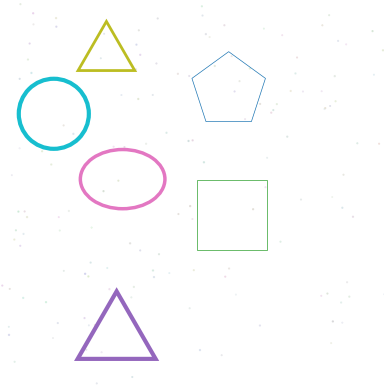[{"shape": "pentagon", "thickness": 0.5, "radius": 0.5, "center": [0.594, 0.765]}, {"shape": "square", "thickness": 0.5, "radius": 0.45, "center": [0.602, 0.443]}, {"shape": "triangle", "thickness": 3, "radius": 0.58, "center": [0.303, 0.126]}, {"shape": "oval", "thickness": 2.5, "radius": 0.55, "center": [0.319, 0.535]}, {"shape": "triangle", "thickness": 2, "radius": 0.43, "center": [0.276, 0.859]}, {"shape": "circle", "thickness": 3, "radius": 0.45, "center": [0.14, 0.704]}]